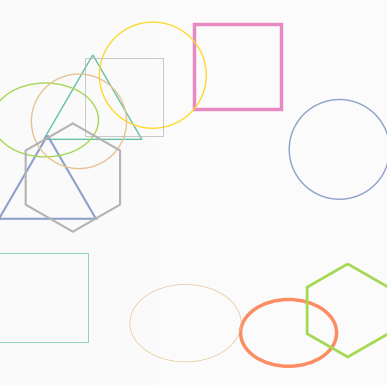[{"shape": "triangle", "thickness": 1, "radius": 0.73, "center": [0.24, 0.711]}, {"shape": "square", "thickness": 0.5, "radius": 0.58, "center": [0.111, 0.227]}, {"shape": "oval", "thickness": 2.5, "radius": 0.62, "center": [0.745, 0.135]}, {"shape": "circle", "thickness": 1, "radius": 0.65, "center": [0.876, 0.612]}, {"shape": "triangle", "thickness": 1.5, "radius": 0.72, "center": [0.122, 0.504]}, {"shape": "square", "thickness": 2.5, "radius": 0.56, "center": [0.613, 0.827]}, {"shape": "hexagon", "thickness": 2, "radius": 0.6, "center": [0.897, 0.194]}, {"shape": "oval", "thickness": 1, "radius": 0.69, "center": [0.117, 0.688]}, {"shape": "circle", "thickness": 1, "radius": 0.69, "center": [0.394, 0.805]}, {"shape": "circle", "thickness": 1, "radius": 0.61, "center": [0.204, 0.685]}, {"shape": "oval", "thickness": 0.5, "radius": 0.72, "center": [0.479, 0.161]}, {"shape": "square", "thickness": 0.5, "radius": 0.51, "center": [0.321, 0.748]}, {"shape": "hexagon", "thickness": 1.5, "radius": 0.7, "center": [0.188, 0.539]}]